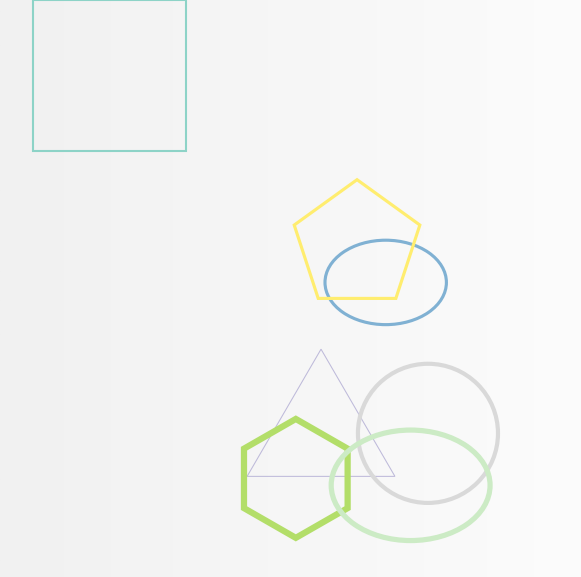[{"shape": "square", "thickness": 1, "radius": 0.65, "center": [0.188, 0.869]}, {"shape": "triangle", "thickness": 0.5, "radius": 0.73, "center": [0.552, 0.248]}, {"shape": "oval", "thickness": 1.5, "radius": 0.52, "center": [0.664, 0.51]}, {"shape": "hexagon", "thickness": 3, "radius": 0.51, "center": [0.509, 0.171]}, {"shape": "circle", "thickness": 2, "radius": 0.6, "center": [0.736, 0.249]}, {"shape": "oval", "thickness": 2.5, "radius": 0.68, "center": [0.706, 0.159]}, {"shape": "pentagon", "thickness": 1.5, "radius": 0.57, "center": [0.614, 0.574]}]